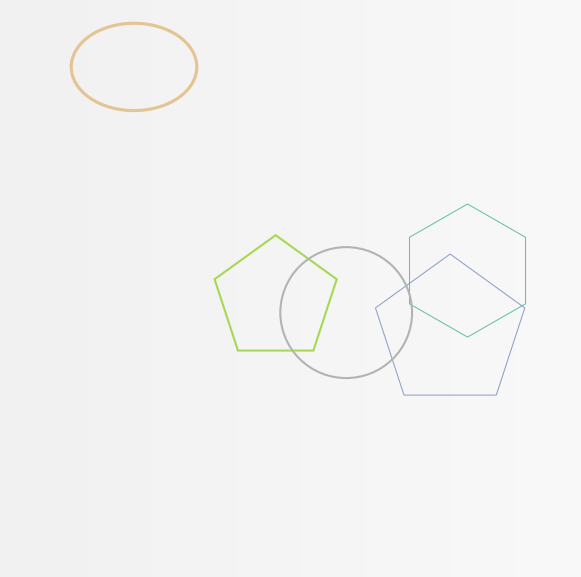[{"shape": "hexagon", "thickness": 0.5, "radius": 0.58, "center": [0.804, 0.531]}, {"shape": "pentagon", "thickness": 0.5, "radius": 0.68, "center": [0.774, 0.424]}, {"shape": "pentagon", "thickness": 1, "radius": 0.55, "center": [0.474, 0.481]}, {"shape": "oval", "thickness": 1.5, "radius": 0.54, "center": [0.231, 0.883]}, {"shape": "circle", "thickness": 1, "radius": 0.57, "center": [0.596, 0.458]}]